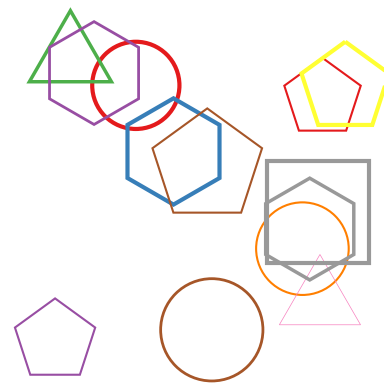[{"shape": "circle", "thickness": 3, "radius": 0.57, "center": [0.353, 0.778]}, {"shape": "pentagon", "thickness": 1.5, "radius": 0.52, "center": [0.838, 0.745]}, {"shape": "hexagon", "thickness": 3, "radius": 0.69, "center": [0.451, 0.607]}, {"shape": "triangle", "thickness": 2.5, "radius": 0.62, "center": [0.183, 0.849]}, {"shape": "hexagon", "thickness": 2, "radius": 0.67, "center": [0.244, 0.81]}, {"shape": "pentagon", "thickness": 1.5, "radius": 0.55, "center": [0.143, 0.115]}, {"shape": "circle", "thickness": 1.5, "radius": 0.6, "center": [0.785, 0.354]}, {"shape": "pentagon", "thickness": 3, "radius": 0.6, "center": [0.897, 0.772]}, {"shape": "pentagon", "thickness": 1.5, "radius": 0.75, "center": [0.538, 0.569]}, {"shape": "circle", "thickness": 2, "radius": 0.66, "center": [0.55, 0.143]}, {"shape": "triangle", "thickness": 0.5, "radius": 0.61, "center": [0.831, 0.217]}, {"shape": "square", "thickness": 3, "radius": 0.66, "center": [0.825, 0.45]}, {"shape": "hexagon", "thickness": 2.5, "radius": 0.66, "center": [0.805, 0.405]}]